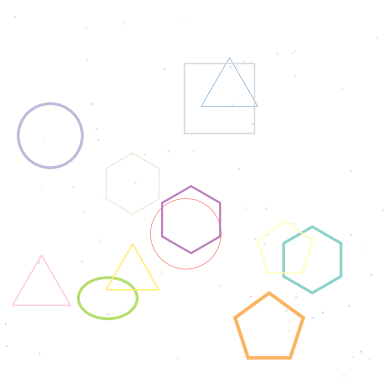[{"shape": "hexagon", "thickness": 2, "radius": 0.43, "center": [0.811, 0.325]}, {"shape": "pentagon", "thickness": 1, "radius": 0.38, "center": [0.741, 0.351]}, {"shape": "circle", "thickness": 2, "radius": 0.42, "center": [0.131, 0.648]}, {"shape": "circle", "thickness": 0.5, "radius": 0.46, "center": [0.483, 0.393]}, {"shape": "triangle", "thickness": 0.5, "radius": 0.42, "center": [0.596, 0.766]}, {"shape": "pentagon", "thickness": 2.5, "radius": 0.47, "center": [0.699, 0.146]}, {"shape": "oval", "thickness": 2, "radius": 0.38, "center": [0.28, 0.225]}, {"shape": "triangle", "thickness": 1, "radius": 0.44, "center": [0.108, 0.25]}, {"shape": "square", "thickness": 1, "radius": 0.45, "center": [0.569, 0.745]}, {"shape": "hexagon", "thickness": 1.5, "radius": 0.43, "center": [0.496, 0.429]}, {"shape": "hexagon", "thickness": 0.5, "radius": 0.4, "center": [0.344, 0.523]}, {"shape": "triangle", "thickness": 1, "radius": 0.39, "center": [0.344, 0.287]}]